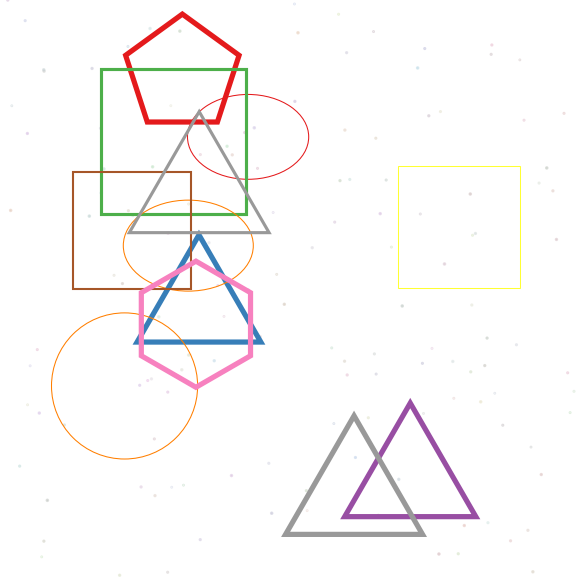[{"shape": "pentagon", "thickness": 2.5, "radius": 0.52, "center": [0.316, 0.871]}, {"shape": "oval", "thickness": 0.5, "radius": 0.52, "center": [0.43, 0.762]}, {"shape": "triangle", "thickness": 2.5, "radius": 0.62, "center": [0.345, 0.469]}, {"shape": "square", "thickness": 1.5, "radius": 0.63, "center": [0.301, 0.754]}, {"shape": "triangle", "thickness": 2.5, "radius": 0.66, "center": [0.71, 0.17]}, {"shape": "oval", "thickness": 0.5, "radius": 0.56, "center": [0.326, 0.574]}, {"shape": "circle", "thickness": 0.5, "radius": 0.63, "center": [0.216, 0.331]}, {"shape": "square", "thickness": 0.5, "radius": 0.53, "center": [0.795, 0.606]}, {"shape": "square", "thickness": 1, "radius": 0.51, "center": [0.229, 0.6]}, {"shape": "hexagon", "thickness": 2.5, "radius": 0.55, "center": [0.339, 0.438]}, {"shape": "triangle", "thickness": 2.5, "radius": 0.68, "center": [0.613, 0.142]}, {"shape": "triangle", "thickness": 1.5, "radius": 0.7, "center": [0.345, 0.666]}]